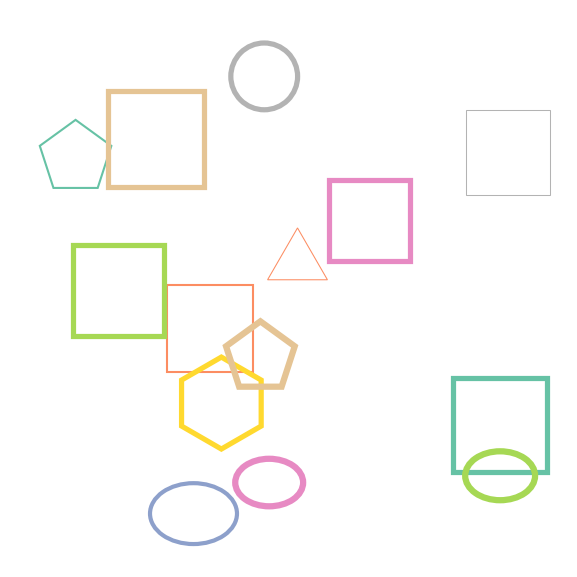[{"shape": "pentagon", "thickness": 1, "radius": 0.33, "center": [0.131, 0.726]}, {"shape": "square", "thickness": 2.5, "radius": 0.41, "center": [0.865, 0.263]}, {"shape": "square", "thickness": 1, "radius": 0.37, "center": [0.364, 0.43]}, {"shape": "triangle", "thickness": 0.5, "radius": 0.3, "center": [0.515, 0.545]}, {"shape": "oval", "thickness": 2, "radius": 0.38, "center": [0.335, 0.11]}, {"shape": "oval", "thickness": 3, "radius": 0.29, "center": [0.466, 0.164]}, {"shape": "square", "thickness": 2.5, "radius": 0.35, "center": [0.639, 0.617]}, {"shape": "square", "thickness": 2.5, "radius": 0.39, "center": [0.205, 0.496]}, {"shape": "oval", "thickness": 3, "radius": 0.3, "center": [0.866, 0.175]}, {"shape": "hexagon", "thickness": 2.5, "radius": 0.4, "center": [0.383, 0.301]}, {"shape": "square", "thickness": 2.5, "radius": 0.41, "center": [0.27, 0.759]}, {"shape": "pentagon", "thickness": 3, "radius": 0.31, "center": [0.451, 0.38]}, {"shape": "circle", "thickness": 2.5, "radius": 0.29, "center": [0.458, 0.867]}, {"shape": "square", "thickness": 0.5, "radius": 0.36, "center": [0.879, 0.735]}]